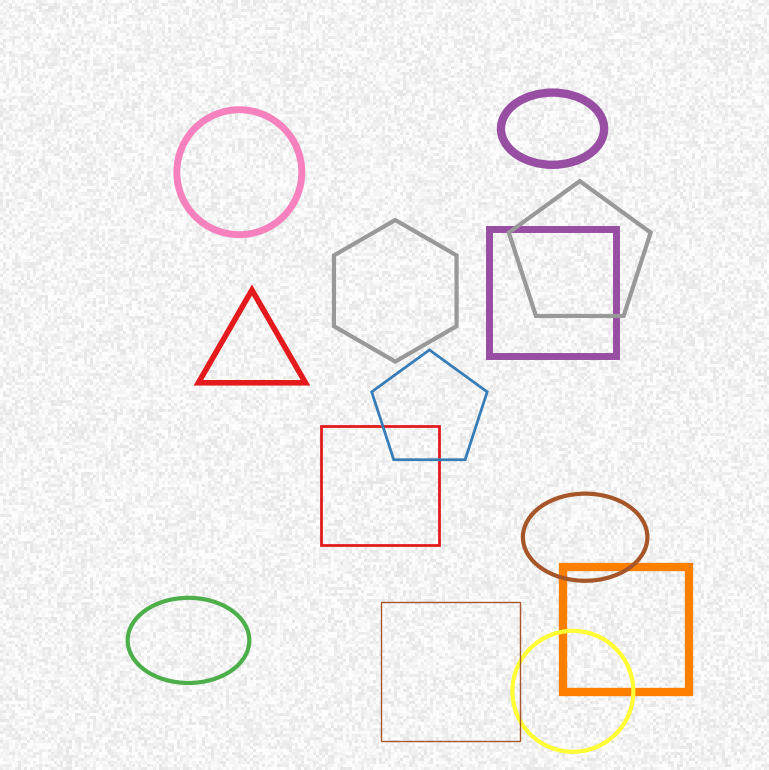[{"shape": "triangle", "thickness": 2, "radius": 0.4, "center": [0.327, 0.543]}, {"shape": "square", "thickness": 1, "radius": 0.38, "center": [0.493, 0.369]}, {"shape": "pentagon", "thickness": 1, "radius": 0.39, "center": [0.558, 0.467]}, {"shape": "oval", "thickness": 1.5, "radius": 0.4, "center": [0.245, 0.168]}, {"shape": "square", "thickness": 2.5, "radius": 0.41, "center": [0.717, 0.62]}, {"shape": "oval", "thickness": 3, "radius": 0.33, "center": [0.718, 0.833]}, {"shape": "square", "thickness": 3, "radius": 0.41, "center": [0.813, 0.182]}, {"shape": "circle", "thickness": 1.5, "radius": 0.39, "center": [0.744, 0.102]}, {"shape": "square", "thickness": 0.5, "radius": 0.45, "center": [0.585, 0.128]}, {"shape": "oval", "thickness": 1.5, "radius": 0.4, "center": [0.76, 0.302]}, {"shape": "circle", "thickness": 2.5, "radius": 0.41, "center": [0.311, 0.776]}, {"shape": "pentagon", "thickness": 1.5, "radius": 0.48, "center": [0.753, 0.668]}, {"shape": "hexagon", "thickness": 1.5, "radius": 0.46, "center": [0.513, 0.622]}]